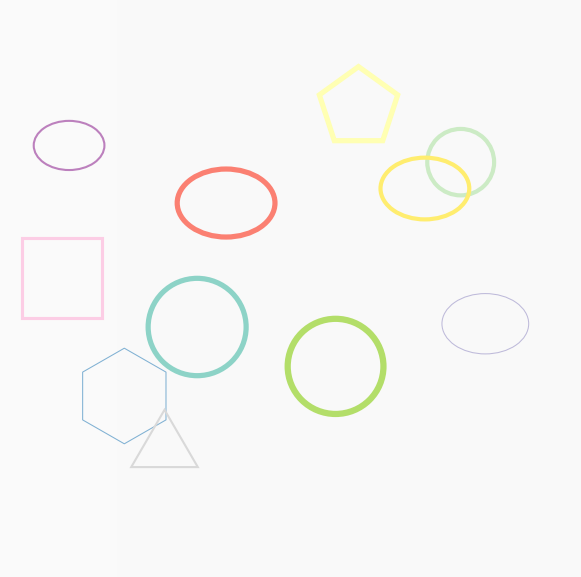[{"shape": "circle", "thickness": 2.5, "radius": 0.42, "center": [0.339, 0.433]}, {"shape": "pentagon", "thickness": 2.5, "radius": 0.35, "center": [0.617, 0.813]}, {"shape": "oval", "thickness": 0.5, "radius": 0.37, "center": [0.835, 0.439]}, {"shape": "oval", "thickness": 2.5, "radius": 0.42, "center": [0.389, 0.648]}, {"shape": "hexagon", "thickness": 0.5, "radius": 0.41, "center": [0.214, 0.313]}, {"shape": "circle", "thickness": 3, "radius": 0.41, "center": [0.577, 0.365]}, {"shape": "square", "thickness": 1.5, "radius": 0.34, "center": [0.107, 0.518]}, {"shape": "triangle", "thickness": 1, "radius": 0.33, "center": [0.283, 0.223]}, {"shape": "oval", "thickness": 1, "radius": 0.3, "center": [0.119, 0.747]}, {"shape": "circle", "thickness": 2, "radius": 0.29, "center": [0.793, 0.718]}, {"shape": "oval", "thickness": 2, "radius": 0.38, "center": [0.731, 0.673]}]